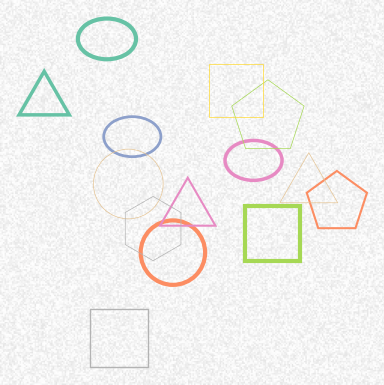[{"shape": "triangle", "thickness": 2.5, "radius": 0.38, "center": [0.115, 0.739]}, {"shape": "oval", "thickness": 3, "radius": 0.38, "center": [0.278, 0.899]}, {"shape": "circle", "thickness": 3, "radius": 0.42, "center": [0.449, 0.344]}, {"shape": "pentagon", "thickness": 1.5, "radius": 0.41, "center": [0.875, 0.474]}, {"shape": "oval", "thickness": 2, "radius": 0.37, "center": [0.344, 0.645]}, {"shape": "triangle", "thickness": 1.5, "radius": 0.42, "center": [0.488, 0.455]}, {"shape": "oval", "thickness": 2.5, "radius": 0.37, "center": [0.659, 0.583]}, {"shape": "square", "thickness": 3, "radius": 0.36, "center": [0.707, 0.394]}, {"shape": "pentagon", "thickness": 0.5, "radius": 0.49, "center": [0.696, 0.694]}, {"shape": "square", "thickness": 0.5, "radius": 0.35, "center": [0.613, 0.765]}, {"shape": "triangle", "thickness": 0.5, "radius": 0.43, "center": [0.802, 0.517]}, {"shape": "circle", "thickness": 0.5, "radius": 0.45, "center": [0.333, 0.522]}, {"shape": "hexagon", "thickness": 0.5, "radius": 0.42, "center": [0.398, 0.406]}, {"shape": "square", "thickness": 1, "radius": 0.38, "center": [0.308, 0.122]}]